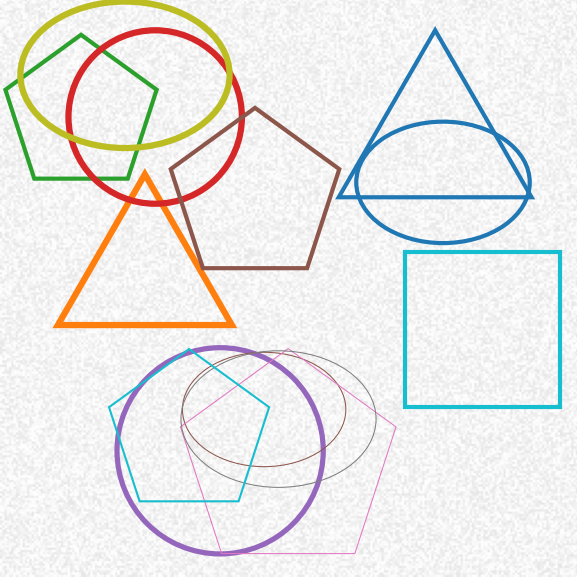[{"shape": "oval", "thickness": 2, "radius": 0.75, "center": [0.767, 0.683]}, {"shape": "triangle", "thickness": 2, "radius": 0.96, "center": [0.753, 0.754]}, {"shape": "triangle", "thickness": 3, "radius": 0.87, "center": [0.251, 0.523]}, {"shape": "pentagon", "thickness": 2, "radius": 0.69, "center": [0.14, 0.801]}, {"shape": "circle", "thickness": 3, "radius": 0.75, "center": [0.269, 0.797]}, {"shape": "circle", "thickness": 2.5, "radius": 0.89, "center": [0.381, 0.219]}, {"shape": "pentagon", "thickness": 2, "radius": 0.77, "center": [0.442, 0.659]}, {"shape": "oval", "thickness": 0.5, "radius": 0.71, "center": [0.457, 0.29]}, {"shape": "pentagon", "thickness": 0.5, "radius": 0.98, "center": [0.499, 0.199]}, {"shape": "oval", "thickness": 0.5, "radius": 0.84, "center": [0.482, 0.273]}, {"shape": "oval", "thickness": 3, "radius": 0.91, "center": [0.216, 0.87]}, {"shape": "square", "thickness": 2, "radius": 0.67, "center": [0.835, 0.429]}, {"shape": "pentagon", "thickness": 1, "radius": 0.73, "center": [0.327, 0.249]}]